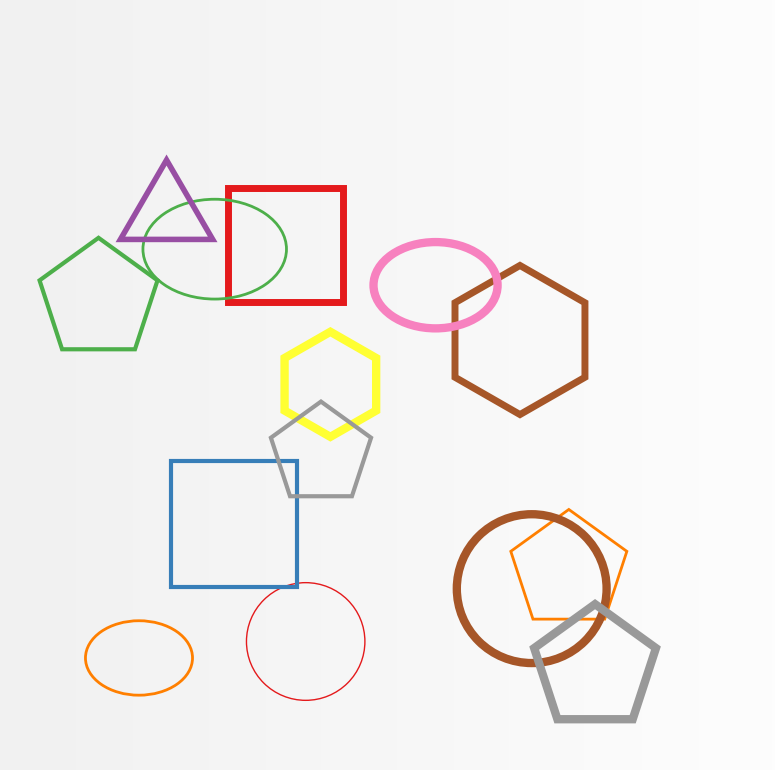[{"shape": "square", "thickness": 2.5, "radius": 0.37, "center": [0.369, 0.682]}, {"shape": "circle", "thickness": 0.5, "radius": 0.38, "center": [0.394, 0.167]}, {"shape": "square", "thickness": 1.5, "radius": 0.41, "center": [0.302, 0.319]}, {"shape": "oval", "thickness": 1, "radius": 0.46, "center": [0.277, 0.676]}, {"shape": "pentagon", "thickness": 1.5, "radius": 0.4, "center": [0.127, 0.611]}, {"shape": "triangle", "thickness": 2, "radius": 0.34, "center": [0.215, 0.723]}, {"shape": "oval", "thickness": 1, "radius": 0.35, "center": [0.179, 0.146]}, {"shape": "pentagon", "thickness": 1, "radius": 0.39, "center": [0.734, 0.26]}, {"shape": "hexagon", "thickness": 3, "radius": 0.34, "center": [0.426, 0.501]}, {"shape": "hexagon", "thickness": 2.5, "radius": 0.48, "center": [0.671, 0.558]}, {"shape": "circle", "thickness": 3, "radius": 0.48, "center": [0.686, 0.236]}, {"shape": "oval", "thickness": 3, "radius": 0.4, "center": [0.562, 0.63]}, {"shape": "pentagon", "thickness": 1.5, "radius": 0.34, "center": [0.414, 0.411]}, {"shape": "pentagon", "thickness": 3, "radius": 0.41, "center": [0.768, 0.133]}]